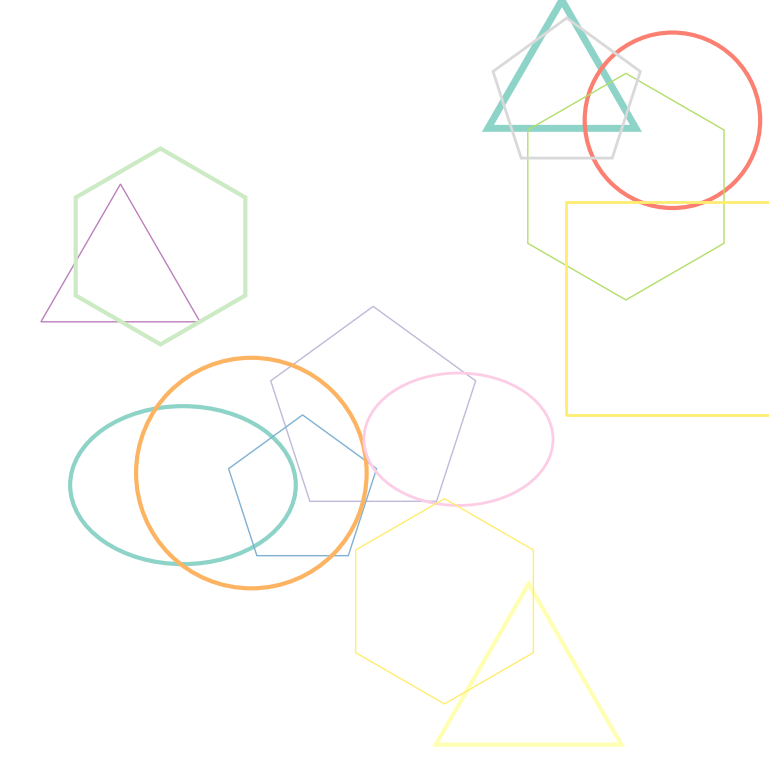[{"shape": "oval", "thickness": 1.5, "radius": 0.73, "center": [0.238, 0.37]}, {"shape": "triangle", "thickness": 2.5, "radius": 0.55, "center": [0.73, 0.889]}, {"shape": "triangle", "thickness": 1.5, "radius": 0.7, "center": [0.686, 0.103]}, {"shape": "pentagon", "thickness": 0.5, "radius": 0.7, "center": [0.485, 0.462]}, {"shape": "circle", "thickness": 1.5, "radius": 0.57, "center": [0.873, 0.844]}, {"shape": "pentagon", "thickness": 0.5, "radius": 0.51, "center": [0.393, 0.36]}, {"shape": "circle", "thickness": 1.5, "radius": 0.75, "center": [0.326, 0.386]}, {"shape": "hexagon", "thickness": 0.5, "radius": 0.74, "center": [0.813, 0.758]}, {"shape": "oval", "thickness": 1, "radius": 0.61, "center": [0.595, 0.43]}, {"shape": "pentagon", "thickness": 1, "radius": 0.5, "center": [0.736, 0.876]}, {"shape": "triangle", "thickness": 0.5, "radius": 0.6, "center": [0.156, 0.642]}, {"shape": "hexagon", "thickness": 1.5, "radius": 0.64, "center": [0.208, 0.68]}, {"shape": "hexagon", "thickness": 0.5, "radius": 0.67, "center": [0.577, 0.219]}, {"shape": "square", "thickness": 1, "radius": 0.69, "center": [0.874, 0.599]}]